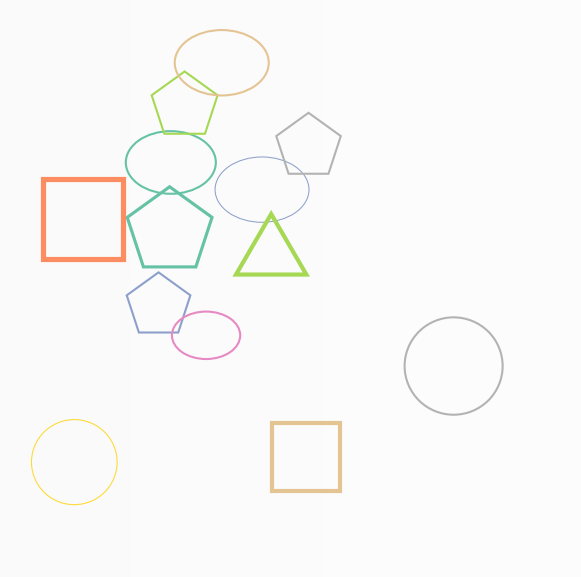[{"shape": "pentagon", "thickness": 1.5, "radius": 0.38, "center": [0.292, 0.599]}, {"shape": "oval", "thickness": 1, "radius": 0.39, "center": [0.294, 0.718]}, {"shape": "square", "thickness": 2.5, "radius": 0.34, "center": [0.143, 0.62]}, {"shape": "pentagon", "thickness": 1, "radius": 0.29, "center": [0.273, 0.47]}, {"shape": "oval", "thickness": 0.5, "radius": 0.4, "center": [0.451, 0.671]}, {"shape": "oval", "thickness": 1, "radius": 0.29, "center": [0.355, 0.419]}, {"shape": "triangle", "thickness": 2, "radius": 0.35, "center": [0.467, 0.559]}, {"shape": "pentagon", "thickness": 1, "radius": 0.3, "center": [0.318, 0.816]}, {"shape": "circle", "thickness": 0.5, "radius": 0.37, "center": [0.128, 0.199]}, {"shape": "square", "thickness": 2, "radius": 0.29, "center": [0.527, 0.208]}, {"shape": "oval", "thickness": 1, "radius": 0.4, "center": [0.381, 0.89]}, {"shape": "pentagon", "thickness": 1, "radius": 0.29, "center": [0.531, 0.745]}, {"shape": "circle", "thickness": 1, "radius": 0.42, "center": [0.78, 0.365]}]